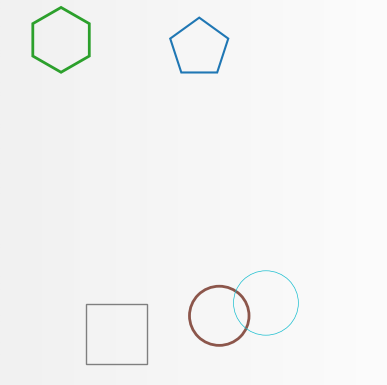[{"shape": "pentagon", "thickness": 1.5, "radius": 0.39, "center": [0.514, 0.875]}, {"shape": "hexagon", "thickness": 2, "radius": 0.42, "center": [0.158, 0.896]}, {"shape": "circle", "thickness": 2, "radius": 0.38, "center": [0.566, 0.18]}, {"shape": "square", "thickness": 1, "radius": 0.39, "center": [0.3, 0.132]}, {"shape": "circle", "thickness": 0.5, "radius": 0.42, "center": [0.686, 0.213]}]